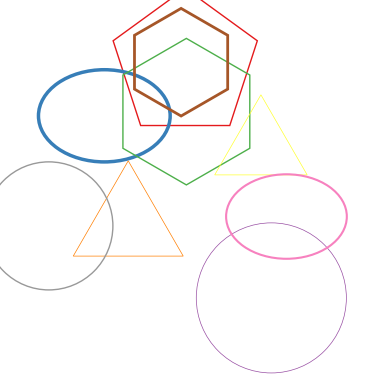[{"shape": "pentagon", "thickness": 1, "radius": 0.98, "center": [0.481, 0.833]}, {"shape": "oval", "thickness": 2.5, "radius": 0.86, "center": [0.271, 0.699]}, {"shape": "hexagon", "thickness": 1, "radius": 0.95, "center": [0.484, 0.71]}, {"shape": "circle", "thickness": 0.5, "radius": 0.97, "center": [0.705, 0.226]}, {"shape": "triangle", "thickness": 0.5, "radius": 0.82, "center": [0.333, 0.417]}, {"shape": "triangle", "thickness": 0.5, "radius": 0.69, "center": [0.678, 0.615]}, {"shape": "hexagon", "thickness": 2, "radius": 0.7, "center": [0.47, 0.838]}, {"shape": "oval", "thickness": 1.5, "radius": 0.78, "center": [0.744, 0.438]}, {"shape": "circle", "thickness": 1, "radius": 0.83, "center": [0.127, 0.413]}]